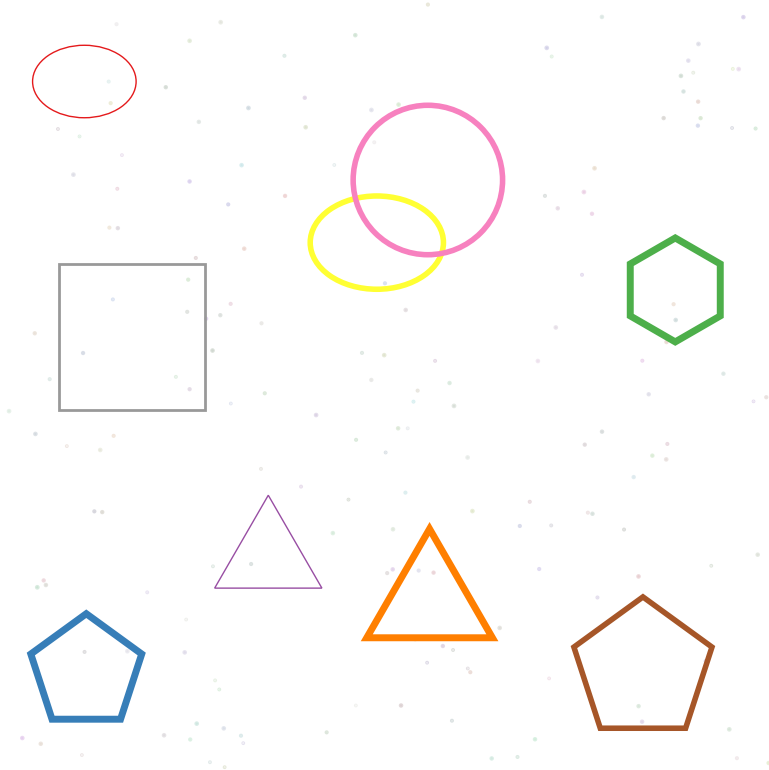[{"shape": "oval", "thickness": 0.5, "radius": 0.34, "center": [0.11, 0.894]}, {"shape": "pentagon", "thickness": 2.5, "radius": 0.38, "center": [0.112, 0.127]}, {"shape": "hexagon", "thickness": 2.5, "radius": 0.34, "center": [0.877, 0.623]}, {"shape": "triangle", "thickness": 0.5, "radius": 0.4, "center": [0.348, 0.276]}, {"shape": "triangle", "thickness": 2.5, "radius": 0.47, "center": [0.558, 0.219]}, {"shape": "oval", "thickness": 2, "radius": 0.43, "center": [0.489, 0.685]}, {"shape": "pentagon", "thickness": 2, "radius": 0.47, "center": [0.835, 0.131]}, {"shape": "circle", "thickness": 2, "radius": 0.49, "center": [0.556, 0.766]}, {"shape": "square", "thickness": 1, "radius": 0.48, "center": [0.172, 0.562]}]